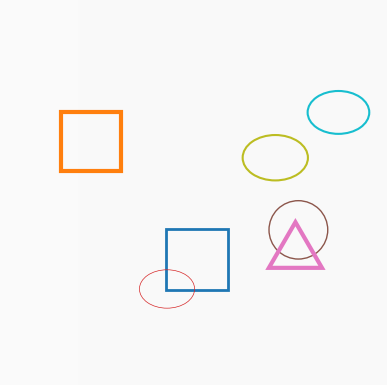[{"shape": "square", "thickness": 2, "radius": 0.4, "center": [0.508, 0.326]}, {"shape": "square", "thickness": 3, "radius": 0.39, "center": [0.234, 0.632]}, {"shape": "oval", "thickness": 0.5, "radius": 0.36, "center": [0.431, 0.249]}, {"shape": "circle", "thickness": 1, "radius": 0.38, "center": [0.77, 0.403]}, {"shape": "triangle", "thickness": 3, "radius": 0.4, "center": [0.762, 0.344]}, {"shape": "oval", "thickness": 1.5, "radius": 0.42, "center": [0.71, 0.59]}, {"shape": "oval", "thickness": 1.5, "radius": 0.4, "center": [0.873, 0.708]}]